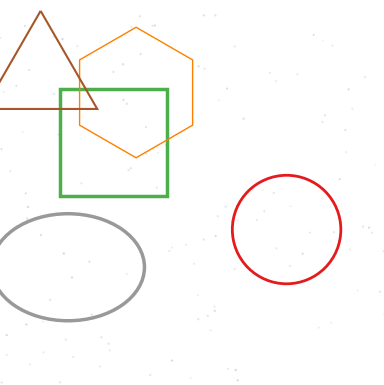[{"shape": "circle", "thickness": 2, "radius": 0.7, "center": [0.744, 0.404]}, {"shape": "square", "thickness": 2.5, "radius": 0.69, "center": [0.294, 0.63]}, {"shape": "hexagon", "thickness": 1, "radius": 0.85, "center": [0.354, 0.76]}, {"shape": "triangle", "thickness": 1.5, "radius": 0.85, "center": [0.106, 0.802]}, {"shape": "oval", "thickness": 2.5, "radius": 0.99, "center": [0.177, 0.306]}]